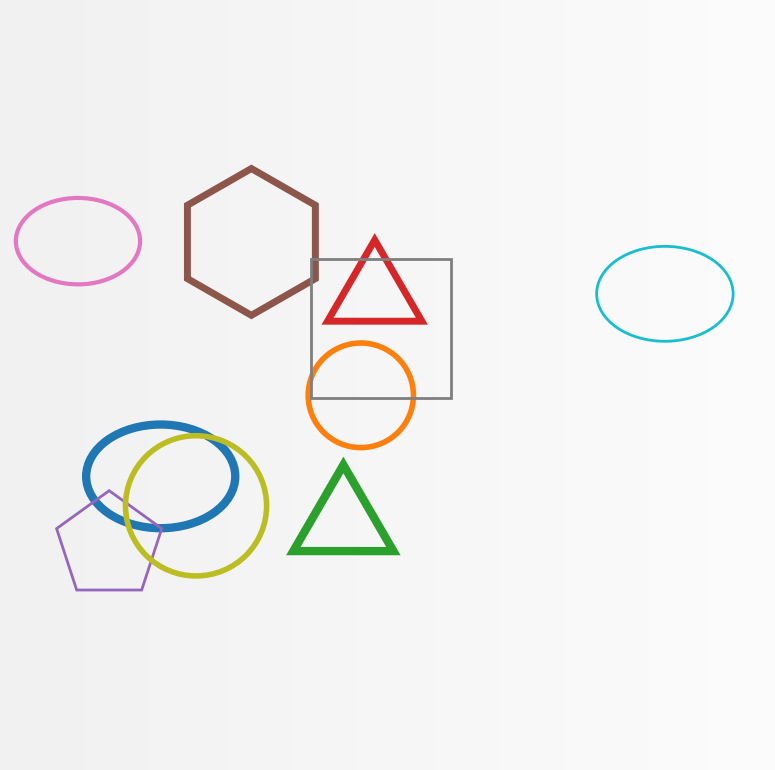[{"shape": "oval", "thickness": 3, "radius": 0.48, "center": [0.207, 0.381]}, {"shape": "circle", "thickness": 2, "radius": 0.34, "center": [0.466, 0.487]}, {"shape": "triangle", "thickness": 3, "radius": 0.37, "center": [0.443, 0.322]}, {"shape": "triangle", "thickness": 2.5, "radius": 0.35, "center": [0.483, 0.618]}, {"shape": "pentagon", "thickness": 1, "radius": 0.36, "center": [0.141, 0.291]}, {"shape": "hexagon", "thickness": 2.5, "radius": 0.48, "center": [0.324, 0.686]}, {"shape": "oval", "thickness": 1.5, "radius": 0.4, "center": [0.101, 0.687]}, {"shape": "square", "thickness": 1, "radius": 0.45, "center": [0.492, 0.573]}, {"shape": "circle", "thickness": 2, "radius": 0.46, "center": [0.253, 0.343]}, {"shape": "oval", "thickness": 1, "radius": 0.44, "center": [0.858, 0.618]}]